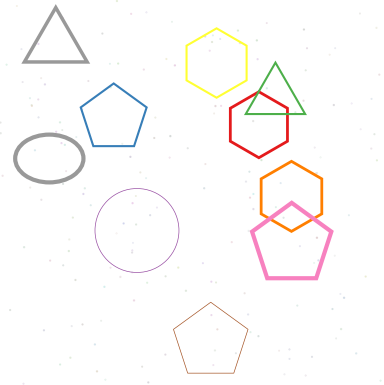[{"shape": "hexagon", "thickness": 2, "radius": 0.43, "center": [0.672, 0.676]}, {"shape": "pentagon", "thickness": 1.5, "radius": 0.45, "center": [0.295, 0.693]}, {"shape": "triangle", "thickness": 1.5, "radius": 0.45, "center": [0.715, 0.748]}, {"shape": "circle", "thickness": 0.5, "radius": 0.55, "center": [0.356, 0.401]}, {"shape": "hexagon", "thickness": 2, "radius": 0.45, "center": [0.757, 0.49]}, {"shape": "hexagon", "thickness": 1.5, "radius": 0.45, "center": [0.563, 0.836]}, {"shape": "pentagon", "thickness": 0.5, "radius": 0.51, "center": [0.547, 0.113]}, {"shape": "pentagon", "thickness": 3, "radius": 0.54, "center": [0.758, 0.365]}, {"shape": "oval", "thickness": 3, "radius": 0.44, "center": [0.128, 0.588]}, {"shape": "triangle", "thickness": 2.5, "radius": 0.47, "center": [0.145, 0.886]}]